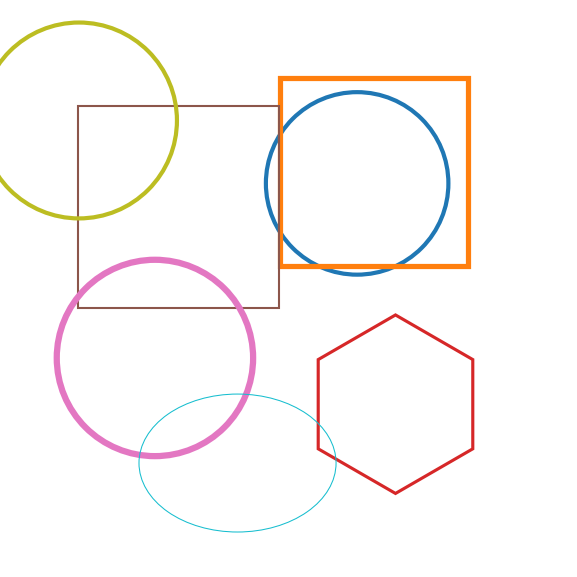[{"shape": "circle", "thickness": 2, "radius": 0.79, "center": [0.618, 0.682]}, {"shape": "square", "thickness": 2.5, "radius": 0.81, "center": [0.647, 0.701]}, {"shape": "hexagon", "thickness": 1.5, "radius": 0.77, "center": [0.685, 0.299]}, {"shape": "square", "thickness": 1, "radius": 0.87, "center": [0.309, 0.64]}, {"shape": "circle", "thickness": 3, "radius": 0.85, "center": [0.268, 0.379]}, {"shape": "circle", "thickness": 2, "radius": 0.85, "center": [0.137, 0.791]}, {"shape": "oval", "thickness": 0.5, "radius": 0.85, "center": [0.411, 0.197]}]